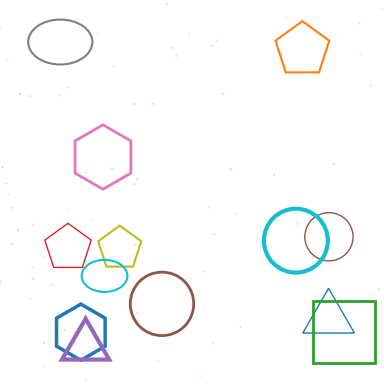[{"shape": "hexagon", "thickness": 2.5, "radius": 0.36, "center": [0.21, 0.137]}, {"shape": "triangle", "thickness": 1, "radius": 0.39, "center": [0.854, 0.174]}, {"shape": "pentagon", "thickness": 1.5, "radius": 0.37, "center": [0.785, 0.872]}, {"shape": "square", "thickness": 2, "radius": 0.41, "center": [0.894, 0.137]}, {"shape": "pentagon", "thickness": 1, "radius": 0.32, "center": [0.177, 0.357]}, {"shape": "triangle", "thickness": 3, "radius": 0.35, "center": [0.222, 0.101]}, {"shape": "circle", "thickness": 2, "radius": 0.41, "center": [0.421, 0.211]}, {"shape": "circle", "thickness": 1, "radius": 0.31, "center": [0.854, 0.385]}, {"shape": "hexagon", "thickness": 2, "radius": 0.42, "center": [0.267, 0.592]}, {"shape": "oval", "thickness": 1.5, "radius": 0.42, "center": [0.157, 0.891]}, {"shape": "pentagon", "thickness": 1.5, "radius": 0.29, "center": [0.311, 0.355]}, {"shape": "circle", "thickness": 3, "radius": 0.41, "center": [0.769, 0.375]}, {"shape": "oval", "thickness": 1.5, "radius": 0.3, "center": [0.271, 0.283]}]